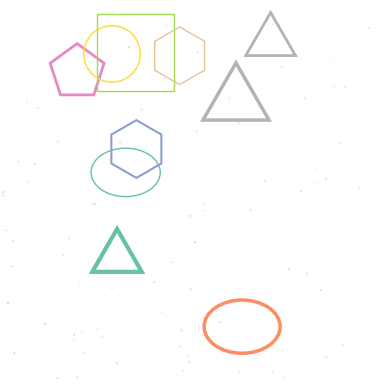[{"shape": "oval", "thickness": 1, "radius": 0.45, "center": [0.326, 0.552]}, {"shape": "triangle", "thickness": 3, "radius": 0.37, "center": [0.304, 0.331]}, {"shape": "oval", "thickness": 2.5, "radius": 0.49, "center": [0.629, 0.152]}, {"shape": "hexagon", "thickness": 1.5, "radius": 0.37, "center": [0.354, 0.613]}, {"shape": "pentagon", "thickness": 2, "radius": 0.37, "center": [0.2, 0.813]}, {"shape": "square", "thickness": 1, "radius": 0.5, "center": [0.353, 0.864]}, {"shape": "circle", "thickness": 1, "radius": 0.37, "center": [0.291, 0.86]}, {"shape": "hexagon", "thickness": 1, "radius": 0.37, "center": [0.467, 0.855]}, {"shape": "triangle", "thickness": 2.5, "radius": 0.49, "center": [0.613, 0.738]}, {"shape": "triangle", "thickness": 2, "radius": 0.37, "center": [0.703, 0.893]}]